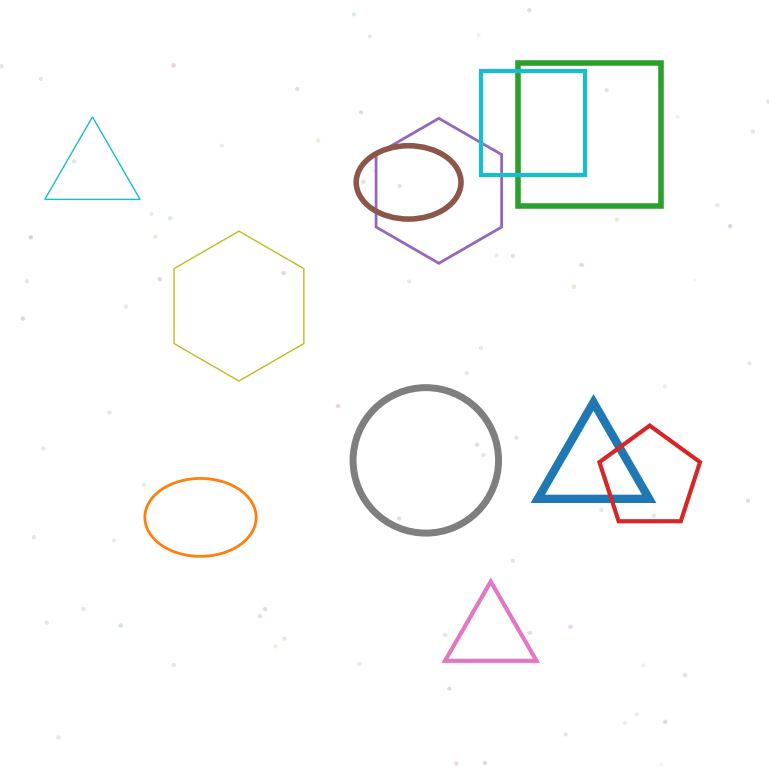[{"shape": "triangle", "thickness": 3, "radius": 0.42, "center": [0.771, 0.394]}, {"shape": "oval", "thickness": 1, "radius": 0.36, "center": [0.26, 0.328]}, {"shape": "square", "thickness": 2, "radius": 0.46, "center": [0.766, 0.825]}, {"shape": "pentagon", "thickness": 1.5, "radius": 0.34, "center": [0.844, 0.379]}, {"shape": "hexagon", "thickness": 1, "radius": 0.47, "center": [0.57, 0.752]}, {"shape": "oval", "thickness": 2, "radius": 0.34, "center": [0.531, 0.763]}, {"shape": "triangle", "thickness": 1.5, "radius": 0.34, "center": [0.637, 0.176]}, {"shape": "circle", "thickness": 2.5, "radius": 0.47, "center": [0.553, 0.402]}, {"shape": "hexagon", "thickness": 0.5, "radius": 0.49, "center": [0.31, 0.602]}, {"shape": "triangle", "thickness": 0.5, "radius": 0.36, "center": [0.12, 0.777]}, {"shape": "square", "thickness": 1.5, "radius": 0.34, "center": [0.692, 0.841]}]